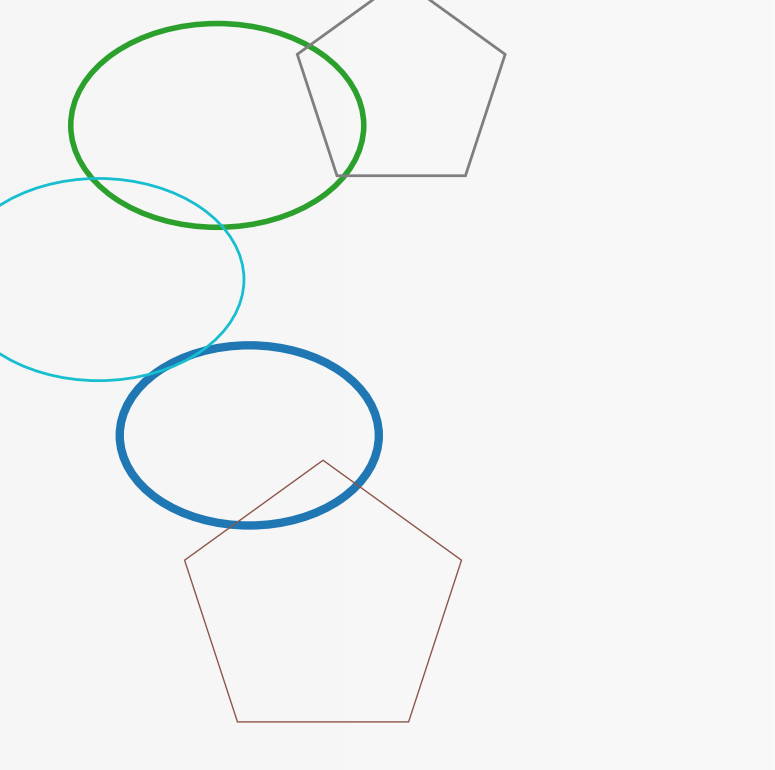[{"shape": "oval", "thickness": 3, "radius": 0.84, "center": [0.322, 0.435]}, {"shape": "oval", "thickness": 2, "radius": 0.95, "center": [0.28, 0.837]}, {"shape": "pentagon", "thickness": 0.5, "radius": 0.94, "center": [0.417, 0.214]}, {"shape": "pentagon", "thickness": 1, "radius": 0.71, "center": [0.518, 0.886]}, {"shape": "oval", "thickness": 1, "radius": 0.94, "center": [0.127, 0.637]}]